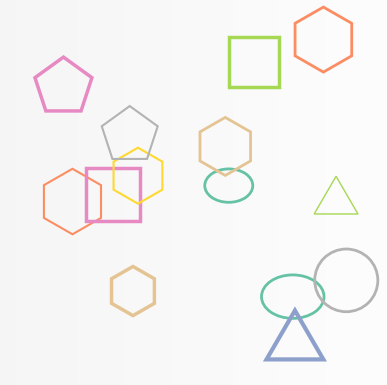[{"shape": "oval", "thickness": 2, "radius": 0.4, "center": [0.755, 0.23]}, {"shape": "oval", "thickness": 2, "radius": 0.31, "center": [0.59, 0.518]}, {"shape": "hexagon", "thickness": 2, "radius": 0.42, "center": [0.835, 0.897]}, {"shape": "hexagon", "thickness": 1.5, "radius": 0.43, "center": [0.187, 0.477]}, {"shape": "triangle", "thickness": 3, "radius": 0.42, "center": [0.761, 0.109]}, {"shape": "pentagon", "thickness": 2.5, "radius": 0.39, "center": [0.164, 0.774]}, {"shape": "square", "thickness": 2.5, "radius": 0.34, "center": [0.292, 0.495]}, {"shape": "square", "thickness": 2.5, "radius": 0.32, "center": [0.657, 0.84]}, {"shape": "triangle", "thickness": 1, "radius": 0.33, "center": [0.867, 0.477]}, {"shape": "hexagon", "thickness": 1.5, "radius": 0.36, "center": [0.356, 0.544]}, {"shape": "hexagon", "thickness": 2.5, "radius": 0.32, "center": [0.343, 0.244]}, {"shape": "hexagon", "thickness": 2, "radius": 0.38, "center": [0.581, 0.62]}, {"shape": "circle", "thickness": 2, "radius": 0.41, "center": [0.894, 0.272]}, {"shape": "pentagon", "thickness": 1.5, "radius": 0.38, "center": [0.335, 0.649]}]